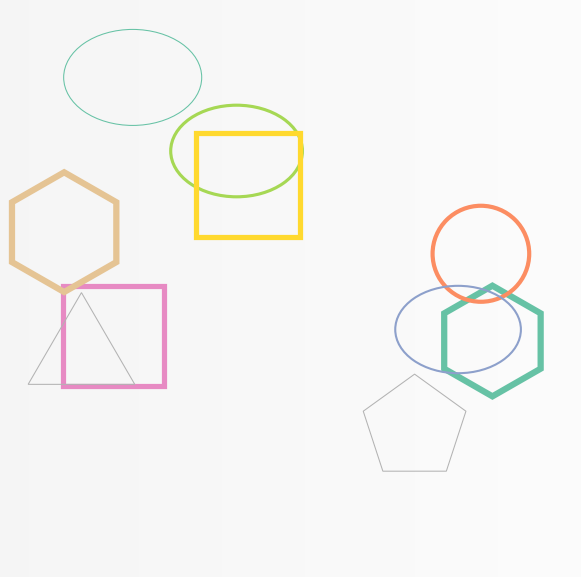[{"shape": "hexagon", "thickness": 3, "radius": 0.48, "center": [0.847, 0.409]}, {"shape": "oval", "thickness": 0.5, "radius": 0.59, "center": [0.228, 0.865]}, {"shape": "circle", "thickness": 2, "radius": 0.42, "center": [0.827, 0.56]}, {"shape": "oval", "thickness": 1, "radius": 0.54, "center": [0.788, 0.429]}, {"shape": "square", "thickness": 2.5, "radius": 0.43, "center": [0.195, 0.417]}, {"shape": "oval", "thickness": 1.5, "radius": 0.57, "center": [0.407, 0.738]}, {"shape": "square", "thickness": 2.5, "radius": 0.45, "center": [0.427, 0.678]}, {"shape": "hexagon", "thickness": 3, "radius": 0.52, "center": [0.11, 0.597]}, {"shape": "pentagon", "thickness": 0.5, "radius": 0.46, "center": [0.713, 0.258]}, {"shape": "triangle", "thickness": 0.5, "radius": 0.53, "center": [0.14, 0.387]}]